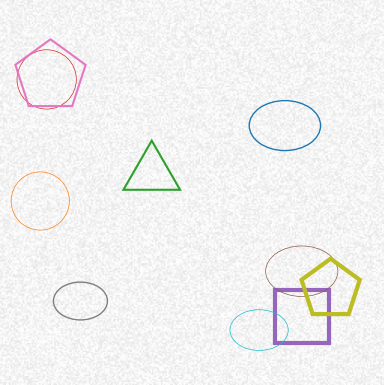[{"shape": "oval", "thickness": 1, "radius": 0.46, "center": [0.74, 0.674]}, {"shape": "circle", "thickness": 0.5, "radius": 0.38, "center": [0.105, 0.478]}, {"shape": "triangle", "thickness": 1.5, "radius": 0.42, "center": [0.394, 0.55]}, {"shape": "circle", "thickness": 0.5, "radius": 0.39, "center": [0.121, 0.794]}, {"shape": "square", "thickness": 3, "radius": 0.34, "center": [0.784, 0.177]}, {"shape": "oval", "thickness": 0.5, "radius": 0.47, "center": [0.784, 0.295]}, {"shape": "pentagon", "thickness": 1.5, "radius": 0.48, "center": [0.131, 0.802]}, {"shape": "oval", "thickness": 1, "radius": 0.35, "center": [0.209, 0.218]}, {"shape": "pentagon", "thickness": 3, "radius": 0.4, "center": [0.859, 0.249]}, {"shape": "oval", "thickness": 0.5, "radius": 0.38, "center": [0.673, 0.143]}]